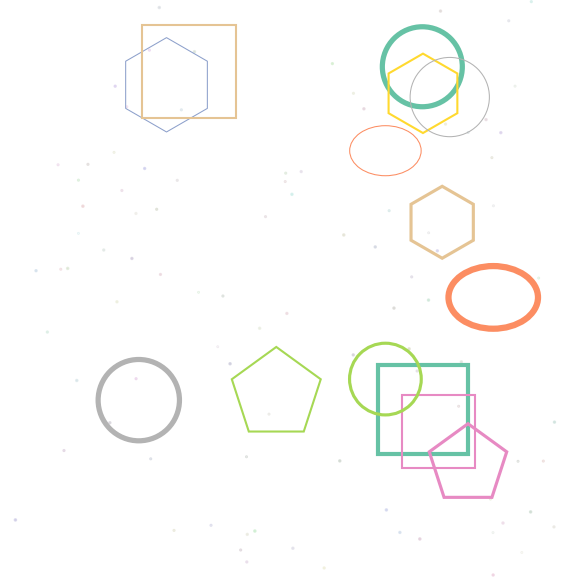[{"shape": "circle", "thickness": 2.5, "radius": 0.35, "center": [0.731, 0.884]}, {"shape": "square", "thickness": 2, "radius": 0.39, "center": [0.733, 0.291]}, {"shape": "oval", "thickness": 0.5, "radius": 0.31, "center": [0.667, 0.738]}, {"shape": "oval", "thickness": 3, "radius": 0.39, "center": [0.854, 0.484]}, {"shape": "hexagon", "thickness": 0.5, "radius": 0.41, "center": [0.288, 0.852]}, {"shape": "square", "thickness": 1, "radius": 0.32, "center": [0.76, 0.252]}, {"shape": "pentagon", "thickness": 1.5, "radius": 0.35, "center": [0.81, 0.195]}, {"shape": "pentagon", "thickness": 1, "radius": 0.4, "center": [0.478, 0.317]}, {"shape": "circle", "thickness": 1.5, "radius": 0.31, "center": [0.667, 0.343]}, {"shape": "hexagon", "thickness": 1, "radius": 0.34, "center": [0.732, 0.838]}, {"shape": "square", "thickness": 1, "radius": 0.4, "center": [0.327, 0.875]}, {"shape": "hexagon", "thickness": 1.5, "radius": 0.31, "center": [0.766, 0.614]}, {"shape": "circle", "thickness": 0.5, "radius": 0.34, "center": [0.779, 0.831]}, {"shape": "circle", "thickness": 2.5, "radius": 0.35, "center": [0.24, 0.306]}]